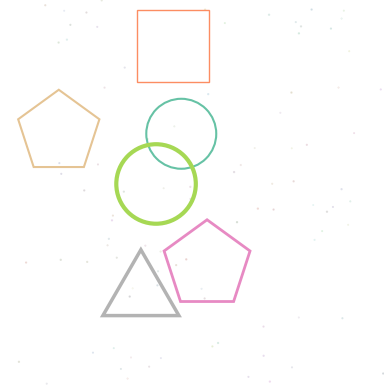[{"shape": "circle", "thickness": 1.5, "radius": 0.45, "center": [0.471, 0.653]}, {"shape": "square", "thickness": 1, "radius": 0.47, "center": [0.449, 0.88]}, {"shape": "pentagon", "thickness": 2, "radius": 0.59, "center": [0.538, 0.312]}, {"shape": "circle", "thickness": 3, "radius": 0.52, "center": [0.405, 0.522]}, {"shape": "pentagon", "thickness": 1.5, "radius": 0.55, "center": [0.153, 0.656]}, {"shape": "triangle", "thickness": 2.5, "radius": 0.57, "center": [0.366, 0.237]}]